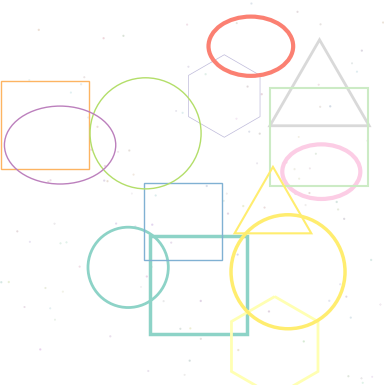[{"shape": "circle", "thickness": 2, "radius": 0.52, "center": [0.333, 0.306]}, {"shape": "square", "thickness": 2.5, "radius": 0.64, "center": [0.516, 0.26]}, {"shape": "hexagon", "thickness": 2, "radius": 0.65, "center": [0.714, 0.1]}, {"shape": "hexagon", "thickness": 0.5, "radius": 0.54, "center": [0.583, 0.751]}, {"shape": "oval", "thickness": 3, "radius": 0.55, "center": [0.652, 0.88]}, {"shape": "square", "thickness": 1, "radius": 0.5, "center": [0.475, 0.425]}, {"shape": "square", "thickness": 1, "radius": 0.57, "center": [0.118, 0.675]}, {"shape": "circle", "thickness": 1, "radius": 0.72, "center": [0.378, 0.654]}, {"shape": "oval", "thickness": 3, "radius": 0.51, "center": [0.835, 0.554]}, {"shape": "triangle", "thickness": 2, "radius": 0.74, "center": [0.83, 0.748]}, {"shape": "oval", "thickness": 1, "radius": 0.72, "center": [0.156, 0.623]}, {"shape": "square", "thickness": 1.5, "radius": 0.64, "center": [0.829, 0.644]}, {"shape": "circle", "thickness": 2.5, "radius": 0.74, "center": [0.748, 0.294]}, {"shape": "triangle", "thickness": 1.5, "radius": 0.58, "center": [0.709, 0.451]}]